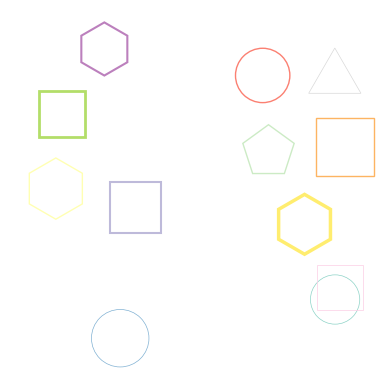[{"shape": "circle", "thickness": 0.5, "radius": 0.32, "center": [0.87, 0.222]}, {"shape": "hexagon", "thickness": 1, "radius": 0.4, "center": [0.145, 0.51]}, {"shape": "square", "thickness": 1.5, "radius": 0.33, "center": [0.351, 0.461]}, {"shape": "circle", "thickness": 1, "radius": 0.35, "center": [0.682, 0.804]}, {"shape": "circle", "thickness": 0.5, "radius": 0.37, "center": [0.312, 0.122]}, {"shape": "square", "thickness": 1, "radius": 0.38, "center": [0.896, 0.618]}, {"shape": "square", "thickness": 2, "radius": 0.3, "center": [0.16, 0.703]}, {"shape": "square", "thickness": 0.5, "radius": 0.3, "center": [0.883, 0.253]}, {"shape": "triangle", "thickness": 0.5, "radius": 0.39, "center": [0.87, 0.797]}, {"shape": "hexagon", "thickness": 1.5, "radius": 0.34, "center": [0.271, 0.873]}, {"shape": "pentagon", "thickness": 1, "radius": 0.35, "center": [0.697, 0.606]}, {"shape": "hexagon", "thickness": 2.5, "radius": 0.39, "center": [0.791, 0.417]}]